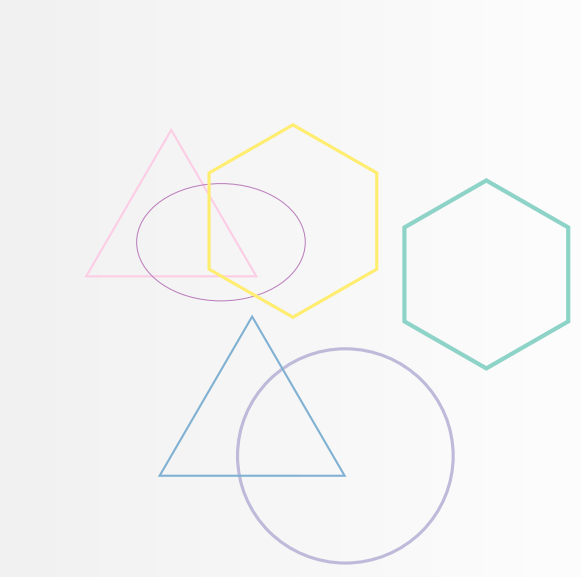[{"shape": "hexagon", "thickness": 2, "radius": 0.81, "center": [0.837, 0.524]}, {"shape": "circle", "thickness": 1.5, "radius": 0.93, "center": [0.594, 0.21]}, {"shape": "triangle", "thickness": 1, "radius": 0.92, "center": [0.434, 0.267]}, {"shape": "triangle", "thickness": 1, "radius": 0.84, "center": [0.295, 0.605]}, {"shape": "oval", "thickness": 0.5, "radius": 0.73, "center": [0.38, 0.58]}, {"shape": "hexagon", "thickness": 1.5, "radius": 0.83, "center": [0.504, 0.616]}]